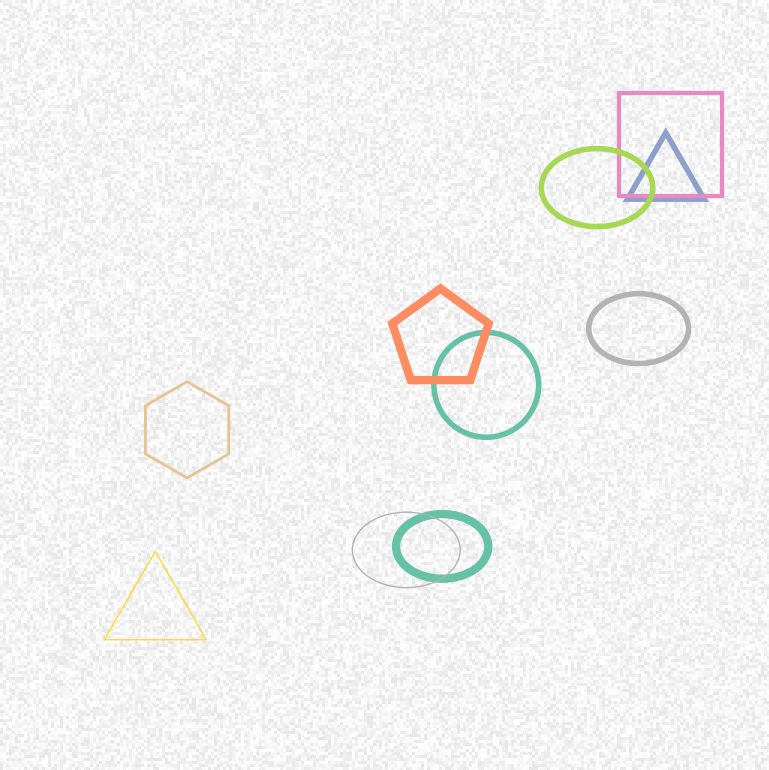[{"shape": "oval", "thickness": 3, "radius": 0.3, "center": [0.574, 0.29]}, {"shape": "circle", "thickness": 2, "radius": 0.34, "center": [0.632, 0.5]}, {"shape": "pentagon", "thickness": 3, "radius": 0.33, "center": [0.572, 0.56]}, {"shape": "triangle", "thickness": 2, "radius": 0.29, "center": [0.865, 0.77]}, {"shape": "square", "thickness": 1.5, "radius": 0.33, "center": [0.871, 0.812]}, {"shape": "oval", "thickness": 2, "radius": 0.36, "center": [0.775, 0.756]}, {"shape": "triangle", "thickness": 0.5, "radius": 0.38, "center": [0.202, 0.207]}, {"shape": "hexagon", "thickness": 1, "radius": 0.31, "center": [0.243, 0.442]}, {"shape": "oval", "thickness": 2, "radius": 0.32, "center": [0.829, 0.573]}, {"shape": "oval", "thickness": 0.5, "radius": 0.35, "center": [0.528, 0.286]}]